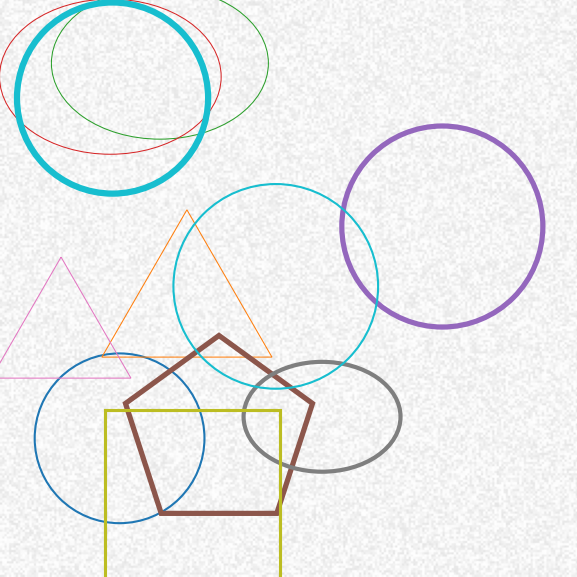[{"shape": "circle", "thickness": 1, "radius": 0.73, "center": [0.207, 0.24]}, {"shape": "triangle", "thickness": 0.5, "radius": 0.85, "center": [0.324, 0.466]}, {"shape": "oval", "thickness": 0.5, "radius": 0.94, "center": [0.277, 0.89]}, {"shape": "oval", "thickness": 0.5, "radius": 0.96, "center": [0.191, 0.866]}, {"shape": "circle", "thickness": 2.5, "radius": 0.87, "center": [0.766, 0.607]}, {"shape": "pentagon", "thickness": 2.5, "radius": 0.85, "center": [0.379, 0.248]}, {"shape": "triangle", "thickness": 0.5, "radius": 0.7, "center": [0.106, 0.414]}, {"shape": "oval", "thickness": 2, "radius": 0.68, "center": [0.558, 0.277]}, {"shape": "square", "thickness": 1.5, "radius": 0.76, "center": [0.334, 0.138]}, {"shape": "circle", "thickness": 3, "radius": 0.83, "center": [0.195, 0.829]}, {"shape": "circle", "thickness": 1, "radius": 0.89, "center": [0.478, 0.503]}]